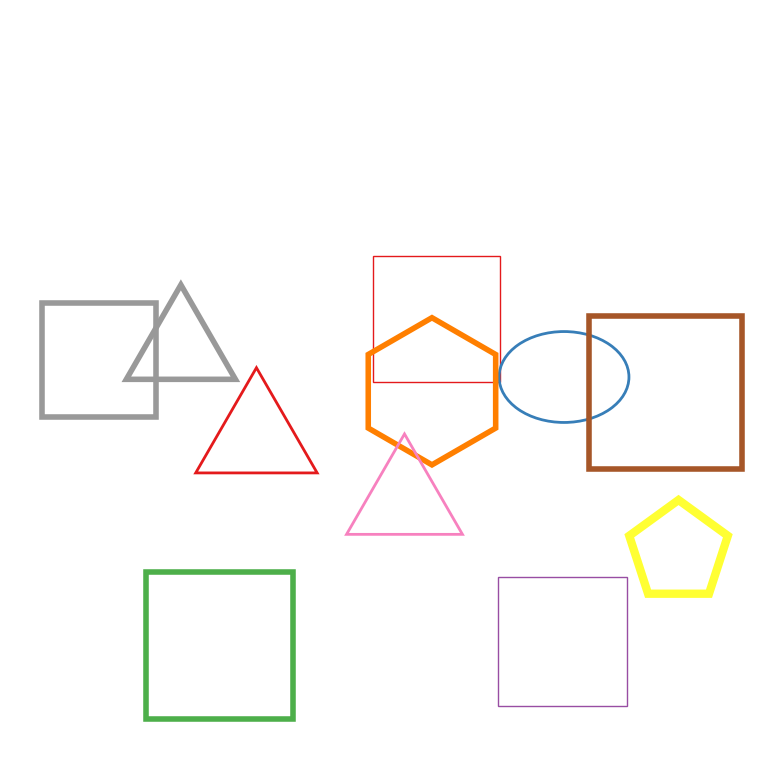[{"shape": "square", "thickness": 0.5, "radius": 0.41, "center": [0.567, 0.586]}, {"shape": "triangle", "thickness": 1, "radius": 0.46, "center": [0.333, 0.431]}, {"shape": "oval", "thickness": 1, "radius": 0.42, "center": [0.732, 0.51]}, {"shape": "square", "thickness": 2, "radius": 0.48, "center": [0.284, 0.162]}, {"shape": "square", "thickness": 0.5, "radius": 0.42, "center": [0.73, 0.167]}, {"shape": "hexagon", "thickness": 2, "radius": 0.48, "center": [0.561, 0.492]}, {"shape": "pentagon", "thickness": 3, "radius": 0.34, "center": [0.881, 0.283]}, {"shape": "square", "thickness": 2, "radius": 0.5, "center": [0.864, 0.49]}, {"shape": "triangle", "thickness": 1, "radius": 0.43, "center": [0.525, 0.349]}, {"shape": "square", "thickness": 2, "radius": 0.37, "center": [0.129, 0.533]}, {"shape": "triangle", "thickness": 2, "radius": 0.41, "center": [0.235, 0.548]}]